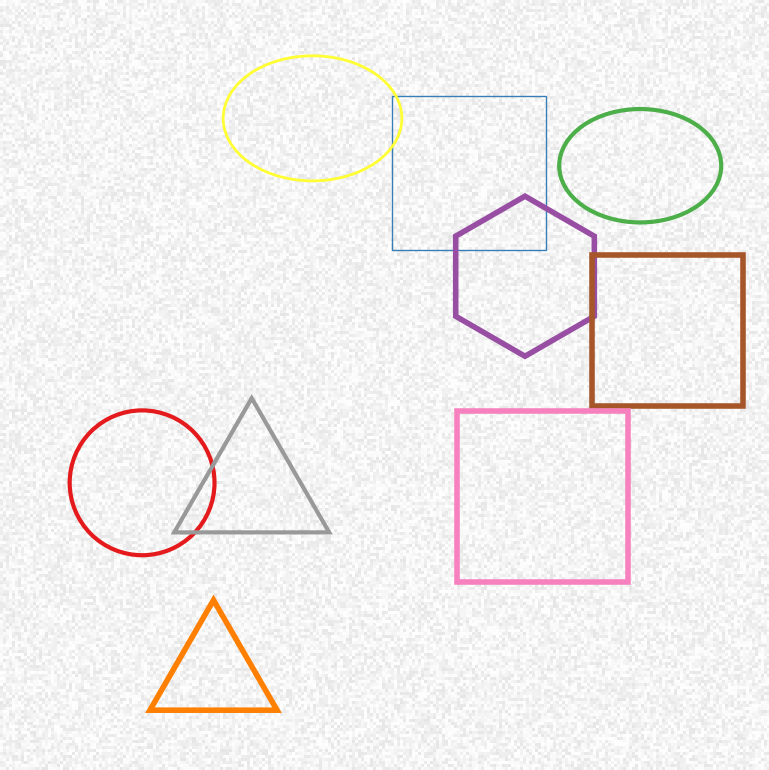[{"shape": "circle", "thickness": 1.5, "radius": 0.47, "center": [0.185, 0.373]}, {"shape": "square", "thickness": 0.5, "radius": 0.5, "center": [0.609, 0.775]}, {"shape": "oval", "thickness": 1.5, "radius": 0.53, "center": [0.831, 0.785]}, {"shape": "hexagon", "thickness": 2, "radius": 0.52, "center": [0.682, 0.641]}, {"shape": "triangle", "thickness": 2, "radius": 0.48, "center": [0.277, 0.125]}, {"shape": "oval", "thickness": 1, "radius": 0.58, "center": [0.406, 0.846]}, {"shape": "square", "thickness": 2, "radius": 0.49, "center": [0.867, 0.571]}, {"shape": "square", "thickness": 2, "radius": 0.55, "center": [0.704, 0.355]}, {"shape": "triangle", "thickness": 1.5, "radius": 0.58, "center": [0.327, 0.367]}]